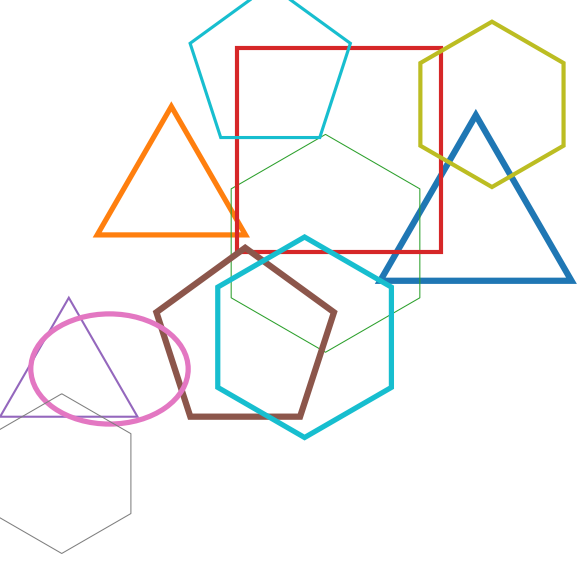[{"shape": "triangle", "thickness": 3, "radius": 0.96, "center": [0.824, 0.609]}, {"shape": "triangle", "thickness": 2.5, "radius": 0.74, "center": [0.297, 0.666]}, {"shape": "hexagon", "thickness": 0.5, "radius": 0.94, "center": [0.564, 0.578]}, {"shape": "square", "thickness": 2, "radius": 0.88, "center": [0.586, 0.739]}, {"shape": "triangle", "thickness": 1, "radius": 0.69, "center": [0.119, 0.346]}, {"shape": "pentagon", "thickness": 3, "radius": 0.81, "center": [0.425, 0.408]}, {"shape": "oval", "thickness": 2.5, "radius": 0.68, "center": [0.19, 0.36]}, {"shape": "hexagon", "thickness": 0.5, "radius": 0.69, "center": [0.107, 0.179]}, {"shape": "hexagon", "thickness": 2, "radius": 0.72, "center": [0.852, 0.818]}, {"shape": "hexagon", "thickness": 2.5, "radius": 0.87, "center": [0.527, 0.415]}, {"shape": "pentagon", "thickness": 1.5, "radius": 0.73, "center": [0.468, 0.879]}]